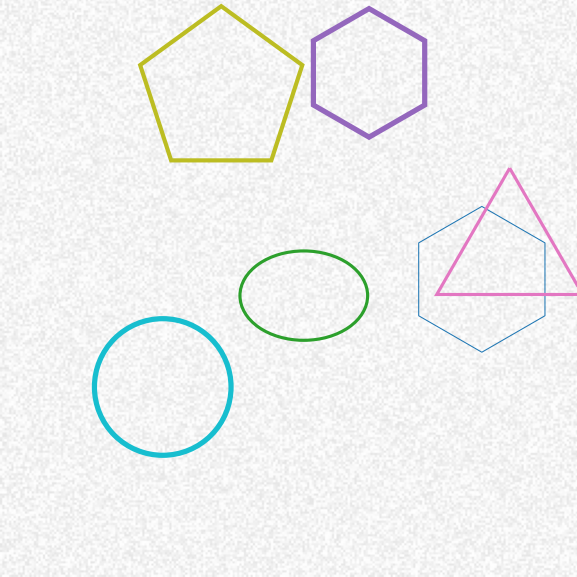[{"shape": "hexagon", "thickness": 0.5, "radius": 0.63, "center": [0.834, 0.515]}, {"shape": "oval", "thickness": 1.5, "radius": 0.55, "center": [0.526, 0.487]}, {"shape": "hexagon", "thickness": 2.5, "radius": 0.56, "center": [0.639, 0.873]}, {"shape": "triangle", "thickness": 1.5, "radius": 0.73, "center": [0.883, 0.562]}, {"shape": "pentagon", "thickness": 2, "radius": 0.74, "center": [0.383, 0.841]}, {"shape": "circle", "thickness": 2.5, "radius": 0.59, "center": [0.282, 0.329]}]